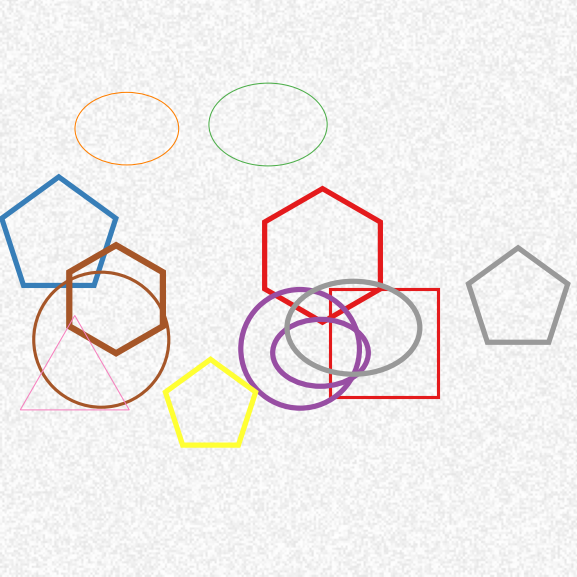[{"shape": "square", "thickness": 1.5, "radius": 0.47, "center": [0.665, 0.405]}, {"shape": "hexagon", "thickness": 2.5, "radius": 0.58, "center": [0.558, 0.557]}, {"shape": "pentagon", "thickness": 2.5, "radius": 0.52, "center": [0.102, 0.589]}, {"shape": "oval", "thickness": 0.5, "radius": 0.51, "center": [0.464, 0.784]}, {"shape": "oval", "thickness": 2.5, "radius": 0.41, "center": [0.555, 0.388]}, {"shape": "circle", "thickness": 2.5, "radius": 0.51, "center": [0.52, 0.395]}, {"shape": "oval", "thickness": 0.5, "radius": 0.45, "center": [0.22, 0.776]}, {"shape": "pentagon", "thickness": 2.5, "radius": 0.41, "center": [0.365, 0.295]}, {"shape": "circle", "thickness": 1.5, "radius": 0.58, "center": [0.175, 0.411]}, {"shape": "hexagon", "thickness": 3, "radius": 0.47, "center": [0.201, 0.481]}, {"shape": "triangle", "thickness": 0.5, "radius": 0.54, "center": [0.129, 0.344]}, {"shape": "oval", "thickness": 2.5, "radius": 0.57, "center": [0.612, 0.432]}, {"shape": "pentagon", "thickness": 2.5, "radius": 0.45, "center": [0.897, 0.48]}]